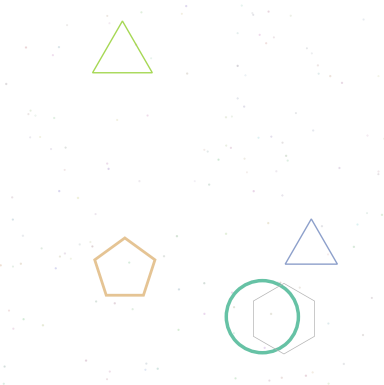[{"shape": "circle", "thickness": 2.5, "radius": 0.47, "center": [0.681, 0.177]}, {"shape": "triangle", "thickness": 1, "radius": 0.39, "center": [0.809, 0.353]}, {"shape": "triangle", "thickness": 1, "radius": 0.45, "center": [0.318, 0.856]}, {"shape": "pentagon", "thickness": 2, "radius": 0.41, "center": [0.324, 0.3]}, {"shape": "hexagon", "thickness": 0.5, "radius": 0.46, "center": [0.738, 0.172]}]